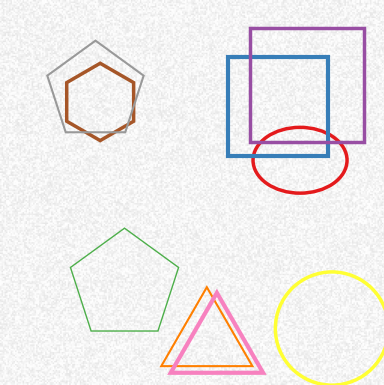[{"shape": "oval", "thickness": 2.5, "radius": 0.61, "center": [0.779, 0.584]}, {"shape": "square", "thickness": 3, "radius": 0.65, "center": [0.721, 0.723]}, {"shape": "pentagon", "thickness": 1, "radius": 0.74, "center": [0.323, 0.26]}, {"shape": "square", "thickness": 2.5, "radius": 0.74, "center": [0.797, 0.78]}, {"shape": "triangle", "thickness": 1.5, "radius": 0.68, "center": [0.537, 0.117]}, {"shape": "circle", "thickness": 2.5, "radius": 0.74, "center": [0.862, 0.147]}, {"shape": "hexagon", "thickness": 2.5, "radius": 0.5, "center": [0.26, 0.735]}, {"shape": "triangle", "thickness": 3, "radius": 0.69, "center": [0.563, 0.101]}, {"shape": "pentagon", "thickness": 1.5, "radius": 0.66, "center": [0.248, 0.763]}]